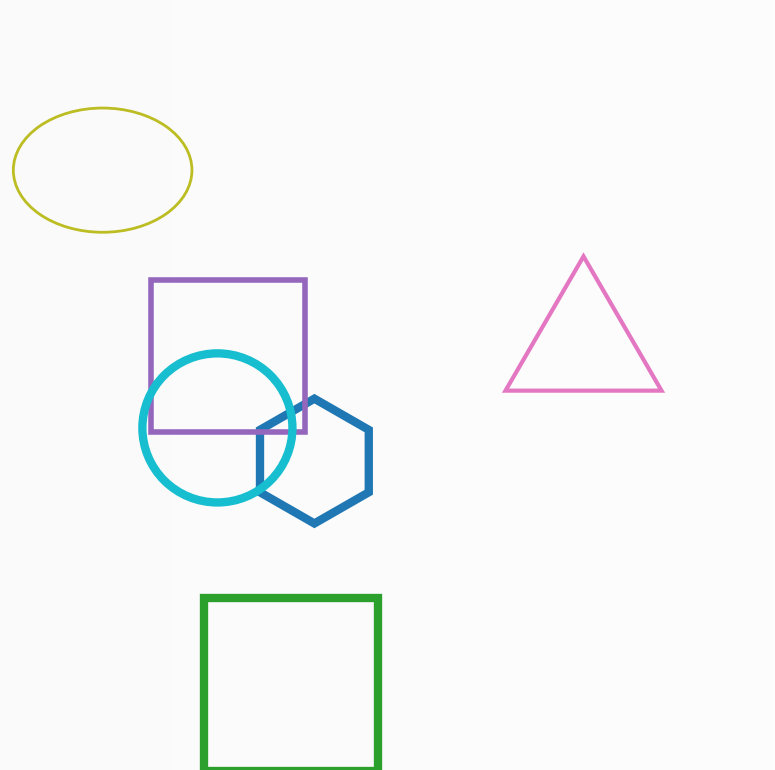[{"shape": "hexagon", "thickness": 3, "radius": 0.41, "center": [0.406, 0.401]}, {"shape": "square", "thickness": 3, "radius": 0.56, "center": [0.375, 0.111]}, {"shape": "square", "thickness": 2, "radius": 0.5, "center": [0.294, 0.538]}, {"shape": "triangle", "thickness": 1.5, "radius": 0.58, "center": [0.753, 0.551]}, {"shape": "oval", "thickness": 1, "radius": 0.58, "center": [0.132, 0.779]}, {"shape": "circle", "thickness": 3, "radius": 0.48, "center": [0.281, 0.444]}]